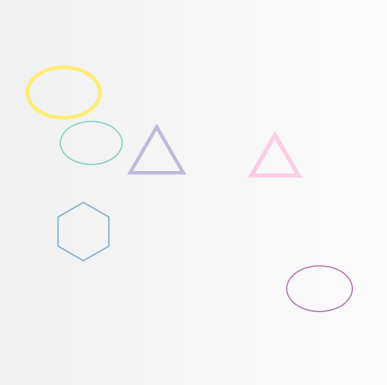[{"shape": "oval", "thickness": 1, "radius": 0.4, "center": [0.235, 0.629]}, {"shape": "triangle", "thickness": 2.5, "radius": 0.4, "center": [0.404, 0.591]}, {"shape": "hexagon", "thickness": 1, "radius": 0.38, "center": [0.215, 0.398]}, {"shape": "triangle", "thickness": 3, "radius": 0.35, "center": [0.71, 0.579]}, {"shape": "oval", "thickness": 1, "radius": 0.42, "center": [0.825, 0.25]}, {"shape": "oval", "thickness": 2.5, "radius": 0.47, "center": [0.164, 0.76]}]